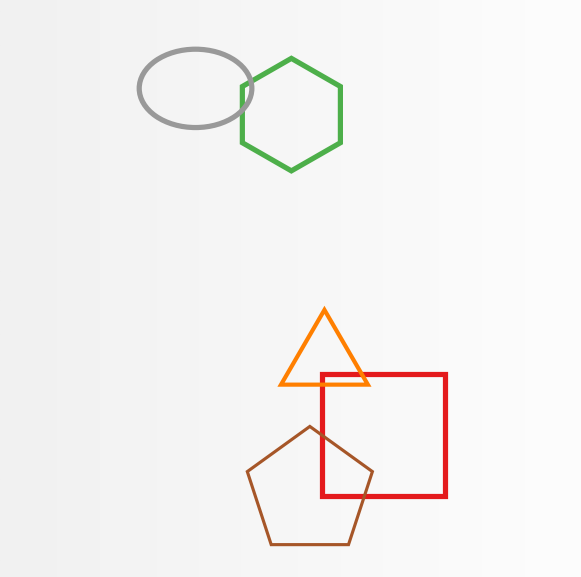[{"shape": "square", "thickness": 2.5, "radius": 0.53, "center": [0.659, 0.246]}, {"shape": "hexagon", "thickness": 2.5, "radius": 0.49, "center": [0.501, 0.801]}, {"shape": "triangle", "thickness": 2, "radius": 0.43, "center": [0.558, 0.376]}, {"shape": "pentagon", "thickness": 1.5, "radius": 0.57, "center": [0.533, 0.148]}, {"shape": "oval", "thickness": 2.5, "radius": 0.48, "center": [0.336, 0.846]}]